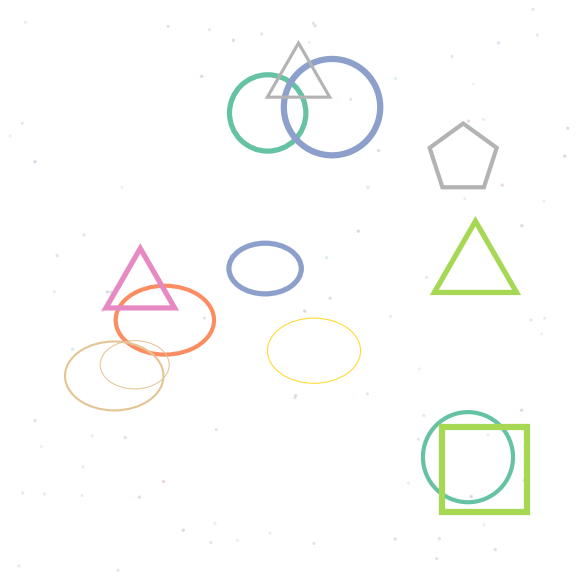[{"shape": "circle", "thickness": 2, "radius": 0.39, "center": [0.81, 0.207]}, {"shape": "circle", "thickness": 2.5, "radius": 0.33, "center": [0.464, 0.804]}, {"shape": "oval", "thickness": 2, "radius": 0.43, "center": [0.285, 0.445]}, {"shape": "circle", "thickness": 3, "radius": 0.42, "center": [0.575, 0.814]}, {"shape": "oval", "thickness": 2.5, "radius": 0.31, "center": [0.459, 0.534]}, {"shape": "triangle", "thickness": 2.5, "radius": 0.34, "center": [0.243, 0.5]}, {"shape": "triangle", "thickness": 2.5, "radius": 0.41, "center": [0.823, 0.534]}, {"shape": "square", "thickness": 3, "radius": 0.37, "center": [0.84, 0.186]}, {"shape": "oval", "thickness": 0.5, "radius": 0.4, "center": [0.544, 0.392]}, {"shape": "oval", "thickness": 0.5, "radius": 0.3, "center": [0.233, 0.368]}, {"shape": "oval", "thickness": 1, "radius": 0.43, "center": [0.198, 0.348]}, {"shape": "pentagon", "thickness": 2, "radius": 0.31, "center": [0.802, 0.724]}, {"shape": "triangle", "thickness": 1.5, "radius": 0.31, "center": [0.517, 0.862]}]